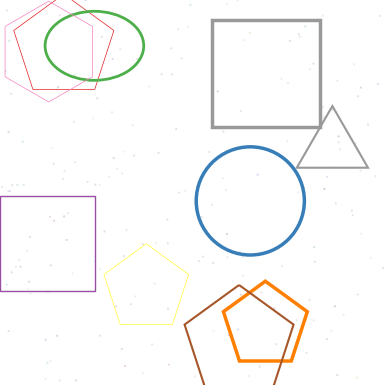[{"shape": "pentagon", "thickness": 0.5, "radius": 0.68, "center": [0.166, 0.879]}, {"shape": "circle", "thickness": 2.5, "radius": 0.7, "center": [0.65, 0.478]}, {"shape": "oval", "thickness": 2, "radius": 0.64, "center": [0.245, 0.881]}, {"shape": "square", "thickness": 1, "radius": 0.61, "center": [0.123, 0.368]}, {"shape": "pentagon", "thickness": 2.5, "radius": 0.57, "center": [0.689, 0.155]}, {"shape": "pentagon", "thickness": 0.5, "radius": 0.58, "center": [0.38, 0.251]}, {"shape": "pentagon", "thickness": 1.5, "radius": 0.74, "center": [0.621, 0.111]}, {"shape": "hexagon", "thickness": 0.5, "radius": 0.65, "center": [0.127, 0.866]}, {"shape": "square", "thickness": 2.5, "radius": 0.7, "center": [0.691, 0.809]}, {"shape": "triangle", "thickness": 1.5, "radius": 0.53, "center": [0.863, 0.618]}]